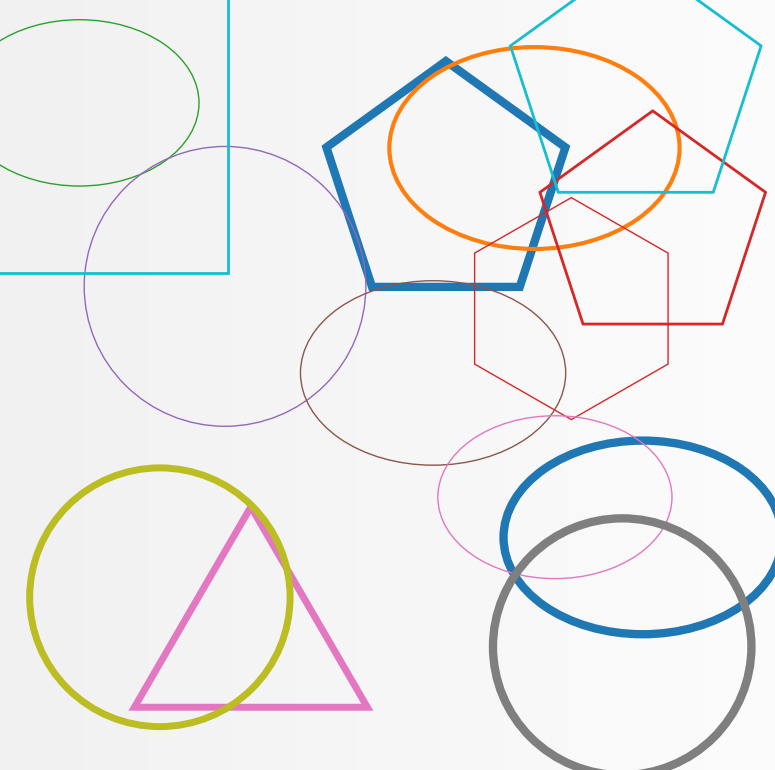[{"shape": "pentagon", "thickness": 3, "radius": 0.81, "center": [0.575, 0.759]}, {"shape": "oval", "thickness": 3, "radius": 0.9, "center": [0.829, 0.302]}, {"shape": "oval", "thickness": 1.5, "radius": 0.94, "center": [0.69, 0.808]}, {"shape": "oval", "thickness": 0.5, "radius": 0.77, "center": [0.103, 0.866]}, {"shape": "hexagon", "thickness": 0.5, "radius": 0.72, "center": [0.737, 0.599]}, {"shape": "pentagon", "thickness": 1, "radius": 0.77, "center": [0.842, 0.703]}, {"shape": "circle", "thickness": 0.5, "radius": 0.91, "center": [0.29, 0.628]}, {"shape": "oval", "thickness": 0.5, "radius": 0.86, "center": [0.559, 0.516]}, {"shape": "oval", "thickness": 0.5, "radius": 0.76, "center": [0.716, 0.354]}, {"shape": "triangle", "thickness": 2.5, "radius": 0.87, "center": [0.324, 0.168]}, {"shape": "circle", "thickness": 3, "radius": 0.83, "center": [0.803, 0.16]}, {"shape": "circle", "thickness": 2.5, "radius": 0.84, "center": [0.206, 0.224]}, {"shape": "square", "thickness": 1, "radius": 0.96, "center": [0.103, 0.837]}, {"shape": "pentagon", "thickness": 1, "radius": 0.85, "center": [0.82, 0.888]}]